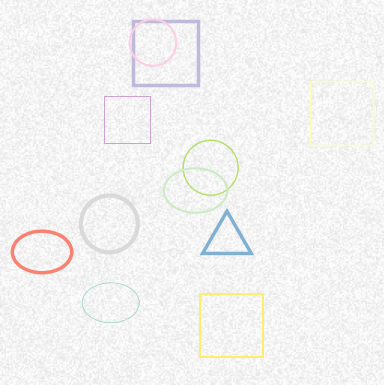[{"shape": "oval", "thickness": 0.5, "radius": 0.37, "center": [0.288, 0.214]}, {"shape": "square", "thickness": 1, "radius": 0.41, "center": [0.887, 0.706]}, {"shape": "square", "thickness": 2.5, "radius": 0.42, "center": [0.43, 0.862]}, {"shape": "oval", "thickness": 2.5, "radius": 0.39, "center": [0.109, 0.346]}, {"shape": "triangle", "thickness": 2.5, "radius": 0.37, "center": [0.59, 0.378]}, {"shape": "circle", "thickness": 1, "radius": 0.36, "center": [0.547, 0.564]}, {"shape": "circle", "thickness": 1.5, "radius": 0.3, "center": [0.397, 0.889]}, {"shape": "circle", "thickness": 3, "radius": 0.37, "center": [0.284, 0.418]}, {"shape": "square", "thickness": 0.5, "radius": 0.3, "center": [0.33, 0.69]}, {"shape": "oval", "thickness": 1.5, "radius": 0.41, "center": [0.508, 0.505]}, {"shape": "square", "thickness": 1.5, "radius": 0.41, "center": [0.601, 0.155]}]